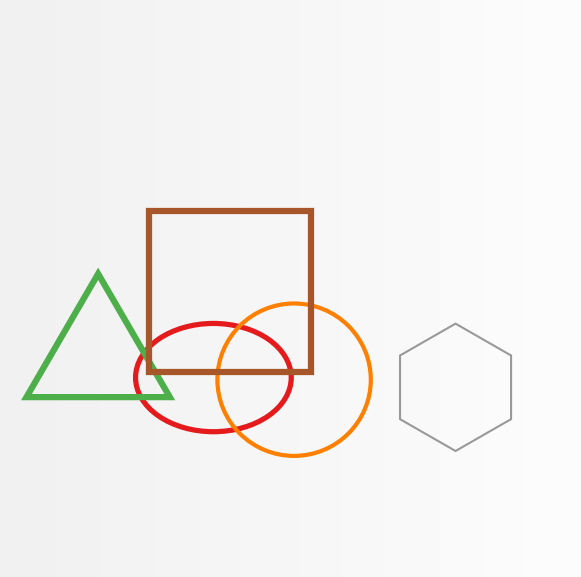[{"shape": "oval", "thickness": 2.5, "radius": 0.67, "center": [0.367, 0.345]}, {"shape": "triangle", "thickness": 3, "radius": 0.71, "center": [0.169, 0.383]}, {"shape": "circle", "thickness": 2, "radius": 0.66, "center": [0.506, 0.342]}, {"shape": "square", "thickness": 3, "radius": 0.7, "center": [0.396, 0.495]}, {"shape": "hexagon", "thickness": 1, "radius": 0.55, "center": [0.784, 0.328]}]